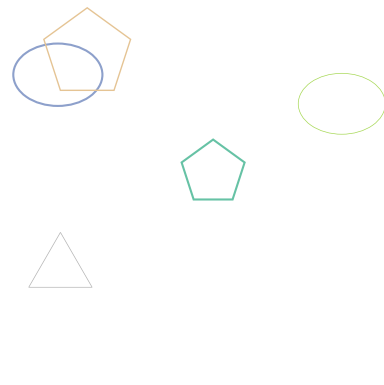[{"shape": "pentagon", "thickness": 1.5, "radius": 0.43, "center": [0.554, 0.551]}, {"shape": "oval", "thickness": 1.5, "radius": 0.58, "center": [0.15, 0.806]}, {"shape": "oval", "thickness": 0.5, "radius": 0.57, "center": [0.888, 0.73]}, {"shape": "pentagon", "thickness": 1, "radius": 0.59, "center": [0.227, 0.861]}, {"shape": "triangle", "thickness": 0.5, "radius": 0.48, "center": [0.157, 0.301]}]